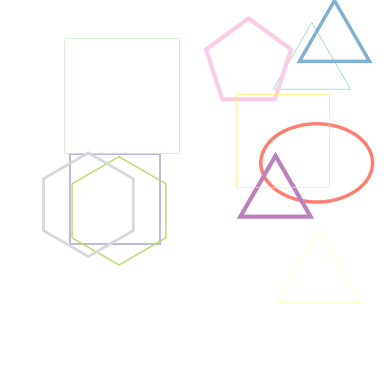[{"shape": "triangle", "thickness": 0.5, "radius": 0.58, "center": [0.81, 0.826]}, {"shape": "triangle", "thickness": 0.5, "radius": 0.63, "center": [0.829, 0.277]}, {"shape": "square", "thickness": 1.5, "radius": 0.58, "center": [0.299, 0.483]}, {"shape": "oval", "thickness": 2.5, "radius": 0.73, "center": [0.823, 0.577]}, {"shape": "triangle", "thickness": 2.5, "radius": 0.53, "center": [0.869, 0.893]}, {"shape": "hexagon", "thickness": 1, "radius": 0.7, "center": [0.309, 0.452]}, {"shape": "pentagon", "thickness": 3, "radius": 0.58, "center": [0.646, 0.836]}, {"shape": "hexagon", "thickness": 2, "radius": 0.67, "center": [0.23, 0.468]}, {"shape": "triangle", "thickness": 3, "radius": 0.53, "center": [0.716, 0.49]}, {"shape": "square", "thickness": 0.5, "radius": 0.75, "center": [0.315, 0.752]}, {"shape": "square", "thickness": 0.5, "radius": 0.6, "center": [0.733, 0.636]}]